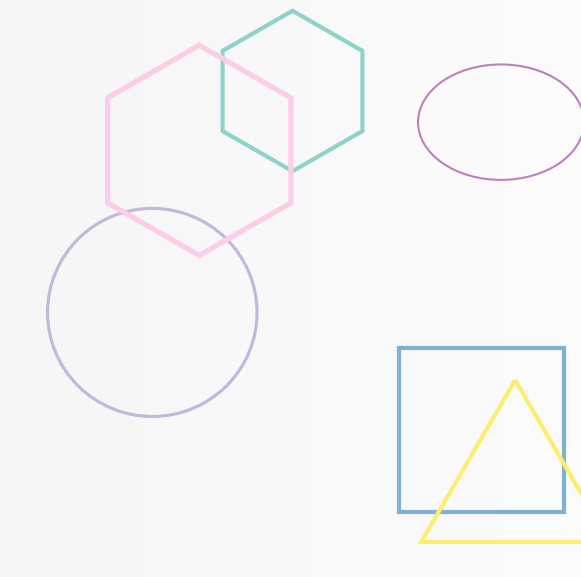[{"shape": "hexagon", "thickness": 2, "radius": 0.69, "center": [0.503, 0.842]}, {"shape": "circle", "thickness": 1.5, "radius": 0.9, "center": [0.262, 0.458]}, {"shape": "square", "thickness": 2, "radius": 0.71, "center": [0.829, 0.254]}, {"shape": "hexagon", "thickness": 2.5, "radius": 0.91, "center": [0.343, 0.739]}, {"shape": "oval", "thickness": 1, "radius": 0.71, "center": [0.862, 0.788]}, {"shape": "triangle", "thickness": 2, "radius": 0.93, "center": [0.886, 0.154]}]